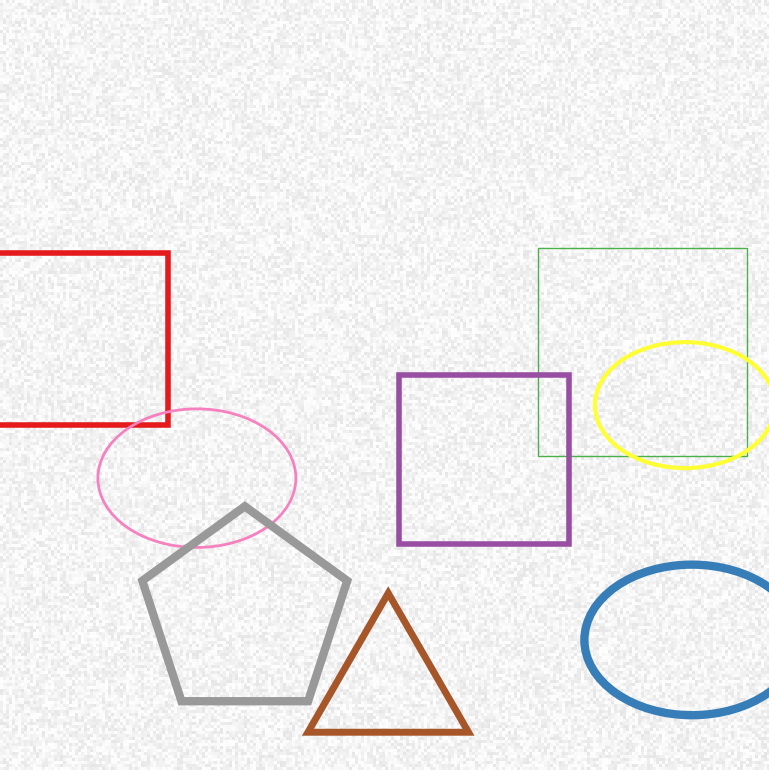[{"shape": "square", "thickness": 2, "radius": 0.56, "center": [0.106, 0.56]}, {"shape": "oval", "thickness": 3, "radius": 0.7, "center": [0.899, 0.169]}, {"shape": "square", "thickness": 0.5, "radius": 0.68, "center": [0.834, 0.543]}, {"shape": "square", "thickness": 2, "radius": 0.55, "center": [0.629, 0.404]}, {"shape": "oval", "thickness": 1.5, "radius": 0.58, "center": [0.89, 0.474]}, {"shape": "triangle", "thickness": 2.5, "radius": 0.6, "center": [0.504, 0.109]}, {"shape": "oval", "thickness": 1, "radius": 0.64, "center": [0.256, 0.379]}, {"shape": "pentagon", "thickness": 3, "radius": 0.7, "center": [0.318, 0.203]}]